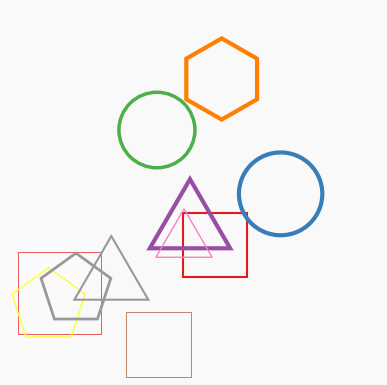[{"shape": "square", "thickness": 1.5, "radius": 0.41, "center": [0.554, 0.364]}, {"shape": "square", "thickness": 0.5, "radius": 0.53, "center": [0.154, 0.238]}, {"shape": "circle", "thickness": 3, "radius": 0.54, "center": [0.724, 0.496]}, {"shape": "circle", "thickness": 2.5, "radius": 0.49, "center": [0.405, 0.662]}, {"shape": "triangle", "thickness": 3, "radius": 0.6, "center": [0.49, 0.415]}, {"shape": "hexagon", "thickness": 3, "radius": 0.53, "center": [0.572, 0.795]}, {"shape": "pentagon", "thickness": 1, "radius": 0.5, "center": [0.125, 0.205]}, {"shape": "square", "thickness": 0.5, "radius": 0.42, "center": [0.409, 0.105]}, {"shape": "triangle", "thickness": 1, "radius": 0.42, "center": [0.475, 0.374]}, {"shape": "pentagon", "thickness": 2, "radius": 0.47, "center": [0.196, 0.248]}, {"shape": "triangle", "thickness": 1.5, "radius": 0.55, "center": [0.287, 0.277]}]